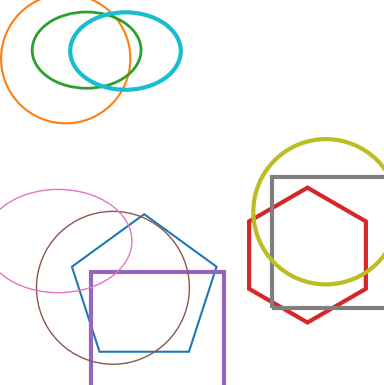[{"shape": "pentagon", "thickness": 1.5, "radius": 0.99, "center": [0.375, 0.246]}, {"shape": "circle", "thickness": 1.5, "radius": 0.84, "center": [0.171, 0.847]}, {"shape": "oval", "thickness": 2, "radius": 0.71, "center": [0.225, 0.87]}, {"shape": "hexagon", "thickness": 3, "radius": 0.88, "center": [0.799, 0.337]}, {"shape": "square", "thickness": 3, "radius": 0.87, "center": [0.409, 0.119]}, {"shape": "circle", "thickness": 1, "radius": 0.99, "center": [0.293, 0.252]}, {"shape": "oval", "thickness": 1, "radius": 0.96, "center": [0.151, 0.374]}, {"shape": "square", "thickness": 3, "radius": 0.85, "center": [0.876, 0.371]}, {"shape": "circle", "thickness": 3, "radius": 0.94, "center": [0.847, 0.45]}, {"shape": "oval", "thickness": 3, "radius": 0.72, "center": [0.326, 0.867]}]